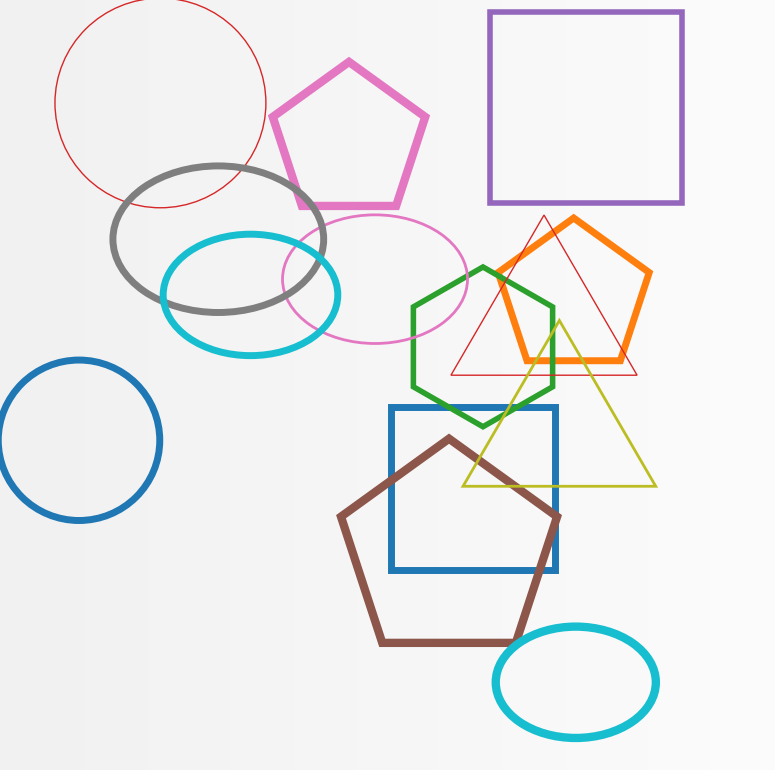[{"shape": "circle", "thickness": 2.5, "radius": 0.52, "center": [0.102, 0.428]}, {"shape": "square", "thickness": 2.5, "radius": 0.53, "center": [0.61, 0.366]}, {"shape": "pentagon", "thickness": 2.5, "radius": 0.51, "center": [0.74, 0.614]}, {"shape": "hexagon", "thickness": 2, "radius": 0.52, "center": [0.623, 0.55]}, {"shape": "circle", "thickness": 0.5, "radius": 0.68, "center": [0.207, 0.866]}, {"shape": "triangle", "thickness": 0.5, "radius": 0.69, "center": [0.702, 0.582]}, {"shape": "square", "thickness": 2, "radius": 0.62, "center": [0.756, 0.861]}, {"shape": "pentagon", "thickness": 3, "radius": 0.73, "center": [0.579, 0.284]}, {"shape": "oval", "thickness": 1, "radius": 0.6, "center": [0.484, 0.637]}, {"shape": "pentagon", "thickness": 3, "radius": 0.52, "center": [0.45, 0.816]}, {"shape": "oval", "thickness": 2.5, "radius": 0.68, "center": [0.282, 0.689]}, {"shape": "triangle", "thickness": 1, "radius": 0.72, "center": [0.722, 0.44]}, {"shape": "oval", "thickness": 2.5, "radius": 0.56, "center": [0.323, 0.617]}, {"shape": "oval", "thickness": 3, "radius": 0.52, "center": [0.743, 0.114]}]